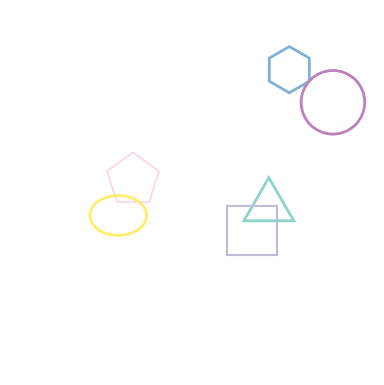[{"shape": "triangle", "thickness": 2, "radius": 0.37, "center": [0.698, 0.464]}, {"shape": "square", "thickness": 1.5, "radius": 0.32, "center": [0.655, 0.401]}, {"shape": "hexagon", "thickness": 2, "radius": 0.3, "center": [0.751, 0.819]}, {"shape": "pentagon", "thickness": 1, "radius": 0.36, "center": [0.346, 0.533]}, {"shape": "circle", "thickness": 2, "radius": 0.41, "center": [0.865, 0.734]}, {"shape": "oval", "thickness": 2, "radius": 0.37, "center": [0.307, 0.44]}]